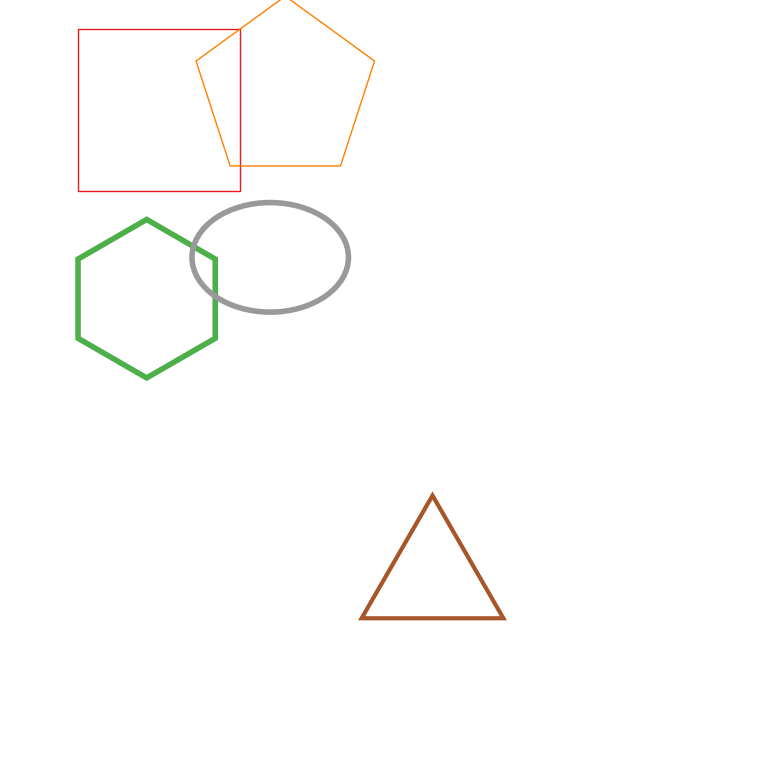[{"shape": "square", "thickness": 0.5, "radius": 0.53, "center": [0.206, 0.857]}, {"shape": "hexagon", "thickness": 2, "radius": 0.51, "center": [0.19, 0.612]}, {"shape": "pentagon", "thickness": 0.5, "radius": 0.61, "center": [0.371, 0.883]}, {"shape": "triangle", "thickness": 1.5, "radius": 0.53, "center": [0.562, 0.25]}, {"shape": "oval", "thickness": 2, "radius": 0.51, "center": [0.351, 0.666]}]